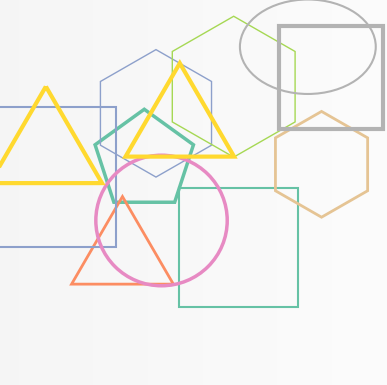[{"shape": "square", "thickness": 1.5, "radius": 0.77, "center": [0.616, 0.358]}, {"shape": "pentagon", "thickness": 2.5, "radius": 0.67, "center": [0.372, 0.583]}, {"shape": "triangle", "thickness": 2, "radius": 0.76, "center": [0.316, 0.338]}, {"shape": "hexagon", "thickness": 1, "radius": 0.83, "center": [0.403, 0.706]}, {"shape": "square", "thickness": 1.5, "radius": 0.91, "center": [0.119, 0.54]}, {"shape": "circle", "thickness": 2.5, "radius": 0.85, "center": [0.417, 0.427]}, {"shape": "hexagon", "thickness": 1, "radius": 0.91, "center": [0.603, 0.775]}, {"shape": "triangle", "thickness": 3, "radius": 0.81, "center": [0.464, 0.674]}, {"shape": "triangle", "thickness": 3, "radius": 0.84, "center": [0.118, 0.608]}, {"shape": "hexagon", "thickness": 2, "radius": 0.69, "center": [0.83, 0.573]}, {"shape": "oval", "thickness": 1.5, "radius": 0.88, "center": [0.794, 0.879]}, {"shape": "square", "thickness": 3, "radius": 0.67, "center": [0.855, 0.799]}]